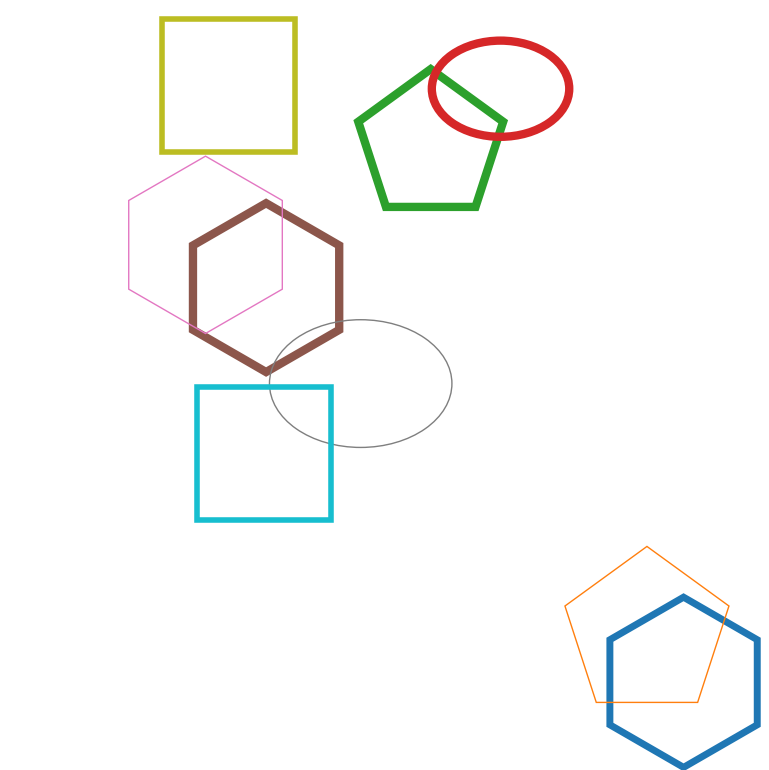[{"shape": "hexagon", "thickness": 2.5, "radius": 0.55, "center": [0.888, 0.114]}, {"shape": "pentagon", "thickness": 0.5, "radius": 0.56, "center": [0.84, 0.178]}, {"shape": "pentagon", "thickness": 3, "radius": 0.49, "center": [0.559, 0.811]}, {"shape": "oval", "thickness": 3, "radius": 0.45, "center": [0.65, 0.885]}, {"shape": "hexagon", "thickness": 3, "radius": 0.55, "center": [0.346, 0.626]}, {"shape": "hexagon", "thickness": 0.5, "radius": 0.58, "center": [0.267, 0.682]}, {"shape": "oval", "thickness": 0.5, "radius": 0.59, "center": [0.468, 0.502]}, {"shape": "square", "thickness": 2, "radius": 0.43, "center": [0.296, 0.889]}, {"shape": "square", "thickness": 2, "radius": 0.43, "center": [0.343, 0.411]}]